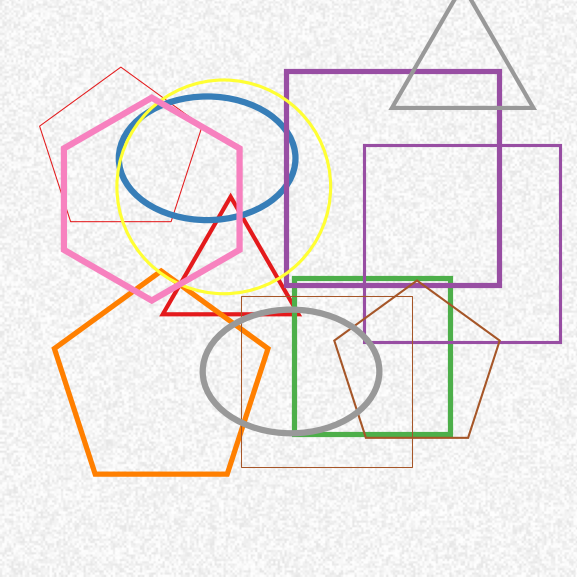[{"shape": "triangle", "thickness": 2, "radius": 0.68, "center": [0.399, 0.523]}, {"shape": "pentagon", "thickness": 0.5, "radius": 0.74, "center": [0.209, 0.735]}, {"shape": "oval", "thickness": 3, "radius": 0.76, "center": [0.359, 0.725]}, {"shape": "square", "thickness": 2.5, "radius": 0.67, "center": [0.644, 0.383]}, {"shape": "square", "thickness": 2.5, "radius": 0.93, "center": [0.68, 0.69]}, {"shape": "square", "thickness": 1.5, "radius": 0.85, "center": [0.8, 0.578]}, {"shape": "pentagon", "thickness": 2.5, "radius": 0.97, "center": [0.279, 0.335]}, {"shape": "circle", "thickness": 1.5, "radius": 0.93, "center": [0.387, 0.676]}, {"shape": "pentagon", "thickness": 1, "radius": 0.75, "center": [0.722, 0.363]}, {"shape": "square", "thickness": 0.5, "radius": 0.74, "center": [0.565, 0.338]}, {"shape": "hexagon", "thickness": 3, "radius": 0.88, "center": [0.263, 0.654]}, {"shape": "triangle", "thickness": 2, "radius": 0.71, "center": [0.801, 0.883]}, {"shape": "oval", "thickness": 3, "radius": 0.76, "center": [0.504, 0.356]}]